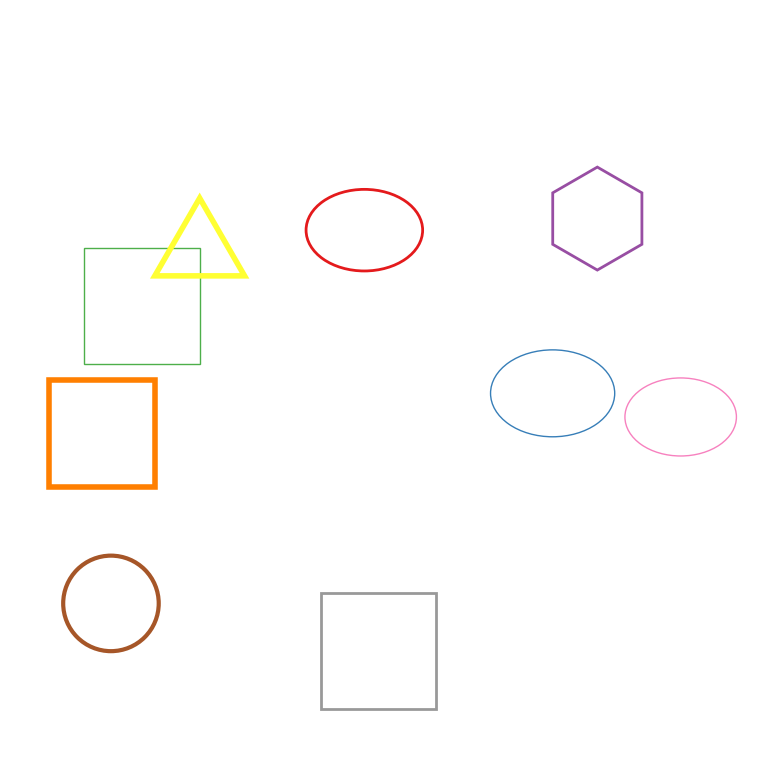[{"shape": "oval", "thickness": 1, "radius": 0.38, "center": [0.473, 0.701]}, {"shape": "oval", "thickness": 0.5, "radius": 0.4, "center": [0.718, 0.489]}, {"shape": "square", "thickness": 0.5, "radius": 0.38, "center": [0.184, 0.603]}, {"shape": "hexagon", "thickness": 1, "radius": 0.33, "center": [0.776, 0.716]}, {"shape": "square", "thickness": 2, "radius": 0.35, "center": [0.132, 0.437]}, {"shape": "triangle", "thickness": 2, "radius": 0.34, "center": [0.259, 0.675]}, {"shape": "circle", "thickness": 1.5, "radius": 0.31, "center": [0.144, 0.216]}, {"shape": "oval", "thickness": 0.5, "radius": 0.36, "center": [0.884, 0.458]}, {"shape": "square", "thickness": 1, "radius": 0.38, "center": [0.491, 0.155]}]